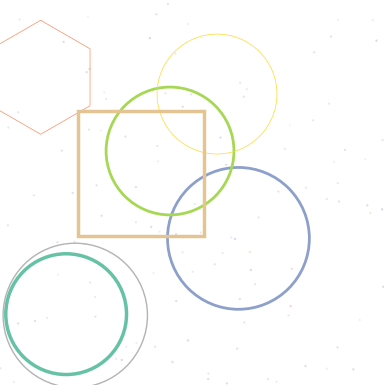[{"shape": "circle", "thickness": 2.5, "radius": 0.78, "center": [0.172, 0.184]}, {"shape": "hexagon", "thickness": 0.5, "radius": 0.74, "center": [0.106, 0.799]}, {"shape": "circle", "thickness": 2, "radius": 0.92, "center": [0.619, 0.381]}, {"shape": "circle", "thickness": 2, "radius": 0.83, "center": [0.442, 0.608]}, {"shape": "circle", "thickness": 0.5, "radius": 0.78, "center": [0.564, 0.756]}, {"shape": "square", "thickness": 2.5, "radius": 0.82, "center": [0.366, 0.549]}, {"shape": "circle", "thickness": 1, "radius": 0.94, "center": [0.196, 0.181]}]